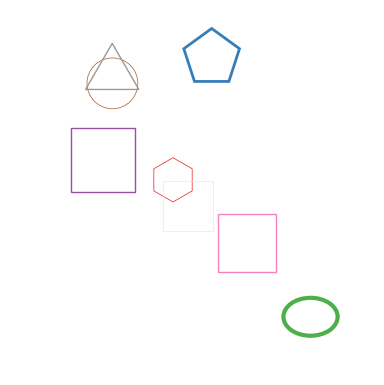[{"shape": "hexagon", "thickness": 0.5, "radius": 0.29, "center": [0.449, 0.533]}, {"shape": "pentagon", "thickness": 2, "radius": 0.38, "center": [0.55, 0.85]}, {"shape": "oval", "thickness": 3, "radius": 0.35, "center": [0.807, 0.177]}, {"shape": "square", "thickness": 1, "radius": 0.42, "center": [0.267, 0.585]}, {"shape": "square", "thickness": 0.5, "radius": 0.33, "center": [0.488, 0.464]}, {"shape": "circle", "thickness": 0.5, "radius": 0.33, "center": [0.292, 0.784]}, {"shape": "square", "thickness": 1, "radius": 0.38, "center": [0.643, 0.369]}, {"shape": "triangle", "thickness": 1, "radius": 0.4, "center": [0.291, 0.808]}]